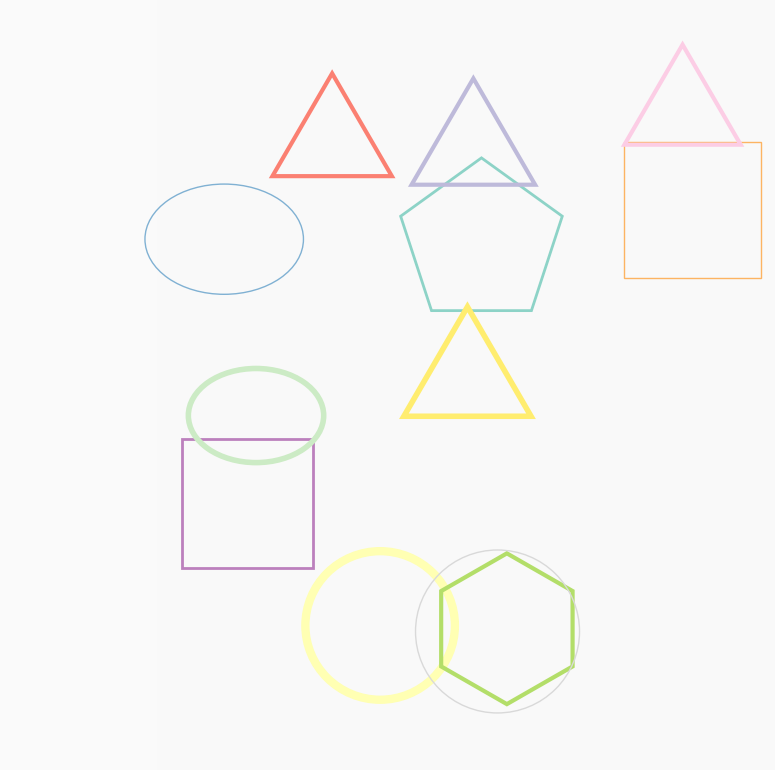[{"shape": "pentagon", "thickness": 1, "radius": 0.55, "center": [0.621, 0.685]}, {"shape": "circle", "thickness": 3, "radius": 0.48, "center": [0.49, 0.188]}, {"shape": "triangle", "thickness": 1.5, "radius": 0.46, "center": [0.611, 0.806]}, {"shape": "triangle", "thickness": 1.5, "radius": 0.44, "center": [0.429, 0.816]}, {"shape": "oval", "thickness": 0.5, "radius": 0.51, "center": [0.289, 0.689]}, {"shape": "square", "thickness": 0.5, "radius": 0.44, "center": [0.894, 0.727]}, {"shape": "hexagon", "thickness": 1.5, "radius": 0.49, "center": [0.654, 0.183]}, {"shape": "triangle", "thickness": 1.5, "radius": 0.43, "center": [0.881, 0.855]}, {"shape": "circle", "thickness": 0.5, "radius": 0.53, "center": [0.642, 0.18]}, {"shape": "square", "thickness": 1, "radius": 0.42, "center": [0.319, 0.346]}, {"shape": "oval", "thickness": 2, "radius": 0.44, "center": [0.33, 0.46]}, {"shape": "triangle", "thickness": 2, "radius": 0.47, "center": [0.603, 0.507]}]